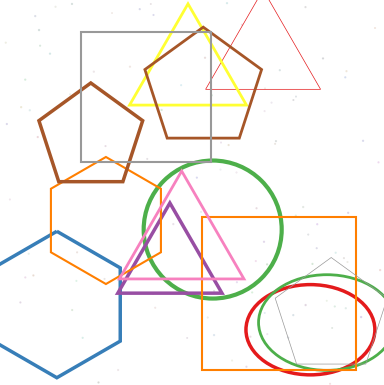[{"shape": "triangle", "thickness": 0.5, "radius": 0.86, "center": [0.683, 0.854]}, {"shape": "oval", "thickness": 2.5, "radius": 0.84, "center": [0.806, 0.144]}, {"shape": "hexagon", "thickness": 2.5, "radius": 0.95, "center": [0.148, 0.209]}, {"shape": "circle", "thickness": 3, "radius": 0.9, "center": [0.552, 0.404]}, {"shape": "oval", "thickness": 2, "radius": 0.89, "center": [0.849, 0.162]}, {"shape": "triangle", "thickness": 2.5, "radius": 0.78, "center": [0.441, 0.317]}, {"shape": "hexagon", "thickness": 1.5, "radius": 0.82, "center": [0.275, 0.427]}, {"shape": "square", "thickness": 1.5, "radius": 1.0, "center": [0.725, 0.238]}, {"shape": "triangle", "thickness": 2, "radius": 0.88, "center": [0.488, 0.815]}, {"shape": "pentagon", "thickness": 2.5, "radius": 0.71, "center": [0.236, 0.643]}, {"shape": "pentagon", "thickness": 2, "radius": 0.8, "center": [0.528, 0.77]}, {"shape": "triangle", "thickness": 2, "radius": 0.93, "center": [0.472, 0.369]}, {"shape": "square", "thickness": 1.5, "radius": 0.84, "center": [0.379, 0.749]}, {"shape": "pentagon", "thickness": 0.5, "radius": 0.76, "center": [0.86, 0.178]}]